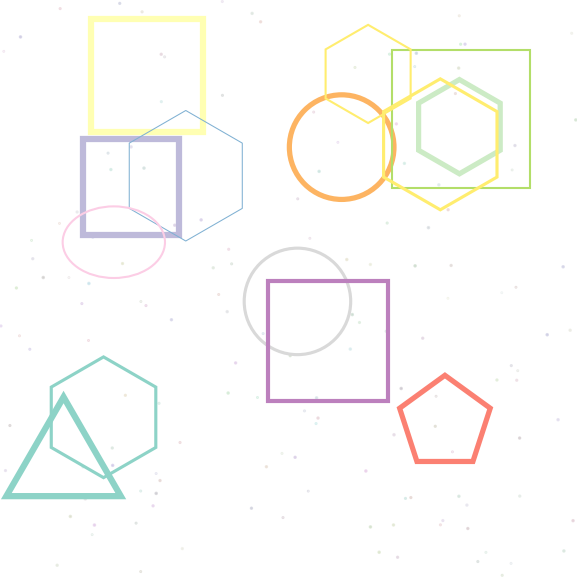[{"shape": "hexagon", "thickness": 1.5, "radius": 0.52, "center": [0.179, 0.277]}, {"shape": "triangle", "thickness": 3, "radius": 0.57, "center": [0.11, 0.197]}, {"shape": "square", "thickness": 3, "radius": 0.49, "center": [0.255, 0.868]}, {"shape": "square", "thickness": 3, "radius": 0.42, "center": [0.227, 0.675]}, {"shape": "pentagon", "thickness": 2.5, "radius": 0.41, "center": [0.77, 0.267]}, {"shape": "hexagon", "thickness": 0.5, "radius": 0.56, "center": [0.322, 0.695]}, {"shape": "circle", "thickness": 2.5, "radius": 0.45, "center": [0.592, 0.744]}, {"shape": "square", "thickness": 1, "radius": 0.6, "center": [0.798, 0.794]}, {"shape": "oval", "thickness": 1, "radius": 0.44, "center": [0.197, 0.58]}, {"shape": "circle", "thickness": 1.5, "radius": 0.46, "center": [0.515, 0.477]}, {"shape": "square", "thickness": 2, "radius": 0.52, "center": [0.568, 0.409]}, {"shape": "hexagon", "thickness": 2.5, "radius": 0.41, "center": [0.796, 0.78]}, {"shape": "hexagon", "thickness": 1.5, "radius": 0.57, "center": [0.762, 0.749]}, {"shape": "hexagon", "thickness": 1, "radius": 0.43, "center": [0.637, 0.871]}]